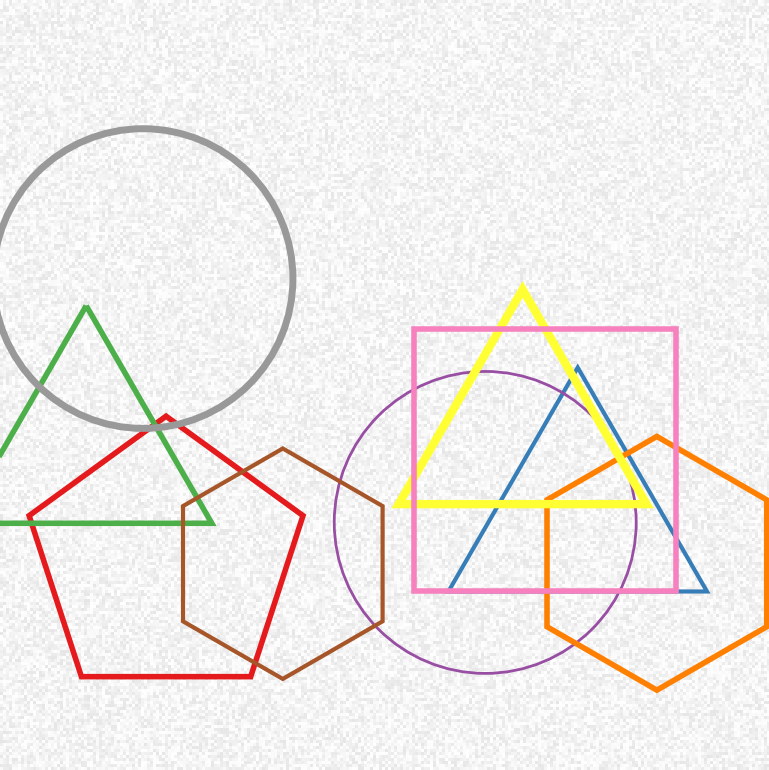[{"shape": "pentagon", "thickness": 2, "radius": 0.93, "center": [0.216, 0.273]}, {"shape": "triangle", "thickness": 1.5, "radius": 0.97, "center": [0.75, 0.329]}, {"shape": "triangle", "thickness": 2, "radius": 0.94, "center": [0.112, 0.415]}, {"shape": "circle", "thickness": 1, "radius": 0.98, "center": [0.63, 0.322]}, {"shape": "hexagon", "thickness": 2, "radius": 0.82, "center": [0.853, 0.268]}, {"shape": "triangle", "thickness": 3, "radius": 0.93, "center": [0.679, 0.438]}, {"shape": "hexagon", "thickness": 1.5, "radius": 0.75, "center": [0.367, 0.268]}, {"shape": "square", "thickness": 2, "radius": 0.85, "center": [0.707, 0.403]}, {"shape": "circle", "thickness": 2.5, "radius": 0.97, "center": [0.186, 0.638]}]